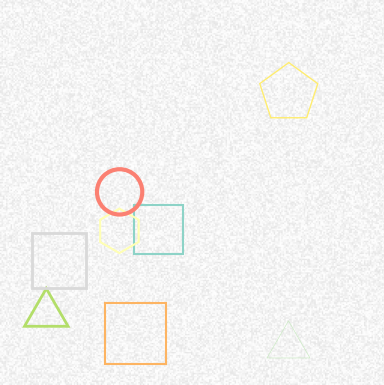[{"shape": "square", "thickness": 1.5, "radius": 0.32, "center": [0.412, 0.404]}, {"shape": "hexagon", "thickness": 1.5, "radius": 0.29, "center": [0.31, 0.4]}, {"shape": "circle", "thickness": 3, "radius": 0.29, "center": [0.311, 0.502]}, {"shape": "square", "thickness": 1.5, "radius": 0.4, "center": [0.351, 0.135]}, {"shape": "triangle", "thickness": 2, "radius": 0.33, "center": [0.12, 0.185]}, {"shape": "square", "thickness": 2, "radius": 0.35, "center": [0.153, 0.323]}, {"shape": "triangle", "thickness": 0.5, "radius": 0.32, "center": [0.749, 0.102]}, {"shape": "pentagon", "thickness": 1, "radius": 0.4, "center": [0.75, 0.758]}]